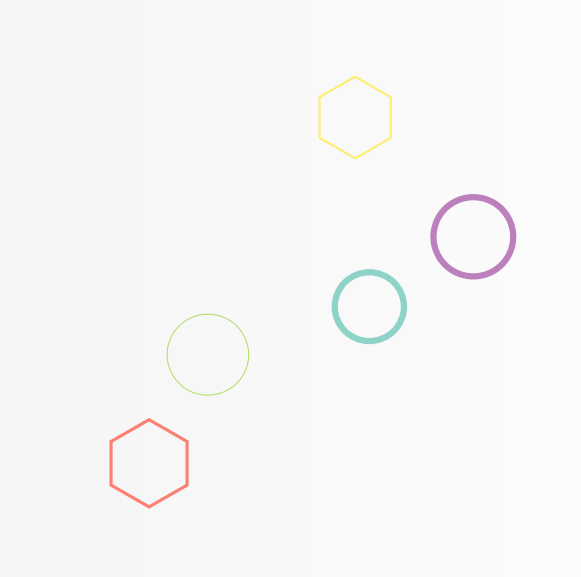[{"shape": "circle", "thickness": 3, "radius": 0.3, "center": [0.635, 0.468]}, {"shape": "hexagon", "thickness": 1.5, "radius": 0.38, "center": [0.256, 0.197]}, {"shape": "circle", "thickness": 0.5, "radius": 0.35, "center": [0.358, 0.385]}, {"shape": "circle", "thickness": 3, "radius": 0.34, "center": [0.814, 0.589]}, {"shape": "hexagon", "thickness": 1, "radius": 0.35, "center": [0.611, 0.796]}]